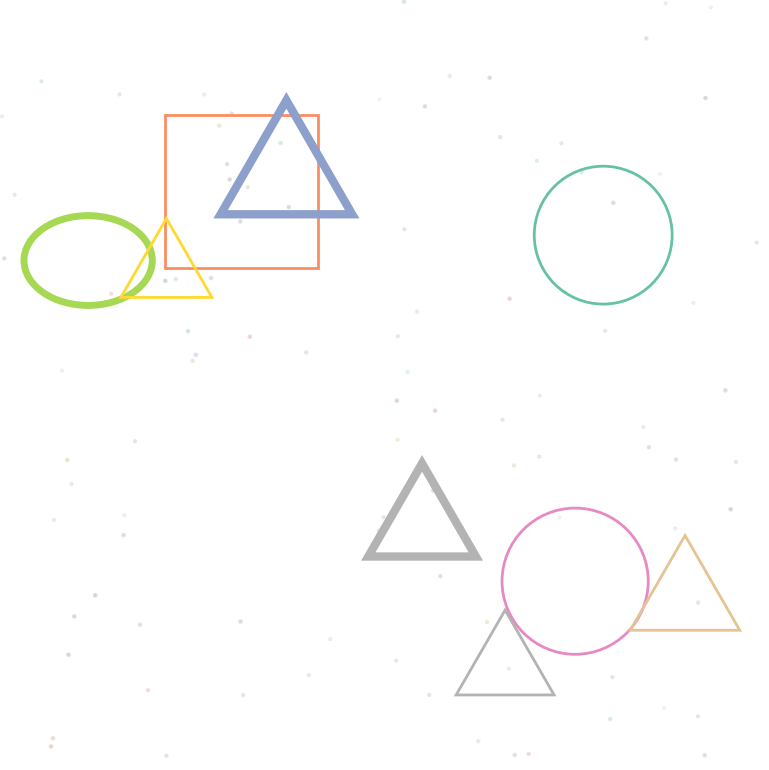[{"shape": "circle", "thickness": 1, "radius": 0.45, "center": [0.783, 0.695]}, {"shape": "square", "thickness": 1, "radius": 0.5, "center": [0.314, 0.751]}, {"shape": "triangle", "thickness": 3, "radius": 0.49, "center": [0.372, 0.771]}, {"shape": "circle", "thickness": 1, "radius": 0.47, "center": [0.747, 0.245]}, {"shape": "oval", "thickness": 2.5, "radius": 0.42, "center": [0.114, 0.662]}, {"shape": "triangle", "thickness": 1, "radius": 0.34, "center": [0.216, 0.648]}, {"shape": "triangle", "thickness": 1, "radius": 0.41, "center": [0.89, 0.223]}, {"shape": "triangle", "thickness": 1, "radius": 0.37, "center": [0.656, 0.134]}, {"shape": "triangle", "thickness": 3, "radius": 0.4, "center": [0.548, 0.318]}]